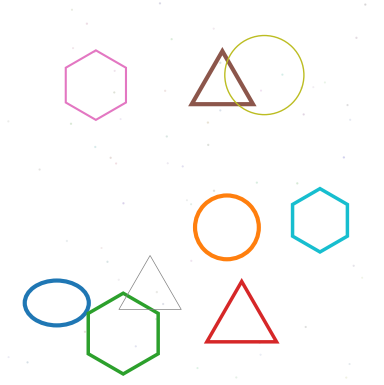[{"shape": "oval", "thickness": 3, "radius": 0.42, "center": [0.147, 0.213]}, {"shape": "circle", "thickness": 3, "radius": 0.41, "center": [0.589, 0.409]}, {"shape": "hexagon", "thickness": 2.5, "radius": 0.52, "center": [0.32, 0.134]}, {"shape": "triangle", "thickness": 2.5, "radius": 0.52, "center": [0.628, 0.164]}, {"shape": "triangle", "thickness": 3, "radius": 0.46, "center": [0.578, 0.775]}, {"shape": "hexagon", "thickness": 1.5, "radius": 0.45, "center": [0.249, 0.779]}, {"shape": "triangle", "thickness": 0.5, "radius": 0.47, "center": [0.39, 0.243]}, {"shape": "circle", "thickness": 1, "radius": 0.51, "center": [0.687, 0.805]}, {"shape": "hexagon", "thickness": 2.5, "radius": 0.41, "center": [0.831, 0.428]}]